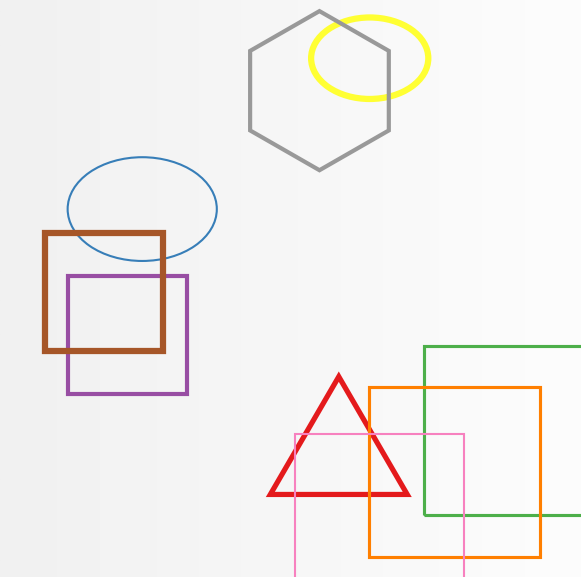[{"shape": "triangle", "thickness": 2.5, "radius": 0.68, "center": [0.583, 0.211]}, {"shape": "oval", "thickness": 1, "radius": 0.64, "center": [0.245, 0.637]}, {"shape": "square", "thickness": 1.5, "radius": 0.73, "center": [0.875, 0.254]}, {"shape": "square", "thickness": 2, "radius": 0.51, "center": [0.219, 0.42]}, {"shape": "square", "thickness": 1.5, "radius": 0.73, "center": [0.781, 0.182]}, {"shape": "oval", "thickness": 3, "radius": 0.5, "center": [0.636, 0.898]}, {"shape": "square", "thickness": 3, "radius": 0.51, "center": [0.179, 0.493]}, {"shape": "square", "thickness": 1, "radius": 0.73, "center": [0.653, 0.102]}, {"shape": "hexagon", "thickness": 2, "radius": 0.69, "center": [0.55, 0.842]}]